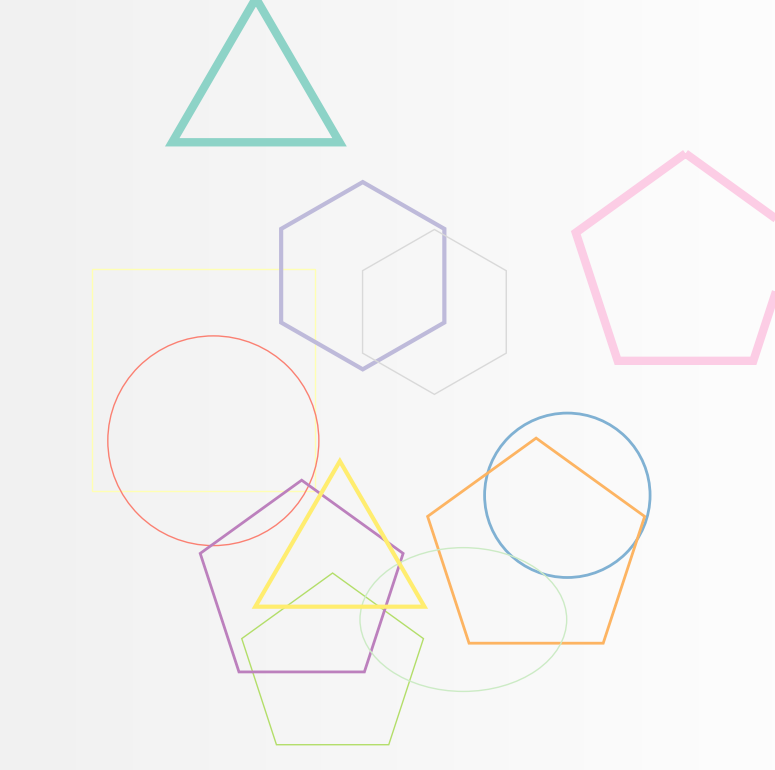[{"shape": "triangle", "thickness": 3, "radius": 0.62, "center": [0.33, 0.878]}, {"shape": "square", "thickness": 0.5, "radius": 0.72, "center": [0.263, 0.507]}, {"shape": "hexagon", "thickness": 1.5, "radius": 0.61, "center": [0.468, 0.642]}, {"shape": "circle", "thickness": 0.5, "radius": 0.68, "center": [0.275, 0.428]}, {"shape": "circle", "thickness": 1, "radius": 0.53, "center": [0.732, 0.357]}, {"shape": "pentagon", "thickness": 1, "radius": 0.74, "center": [0.692, 0.284]}, {"shape": "pentagon", "thickness": 0.5, "radius": 0.62, "center": [0.429, 0.133]}, {"shape": "pentagon", "thickness": 3, "radius": 0.74, "center": [0.885, 0.652]}, {"shape": "hexagon", "thickness": 0.5, "radius": 0.54, "center": [0.561, 0.595]}, {"shape": "pentagon", "thickness": 1, "radius": 0.69, "center": [0.389, 0.239]}, {"shape": "oval", "thickness": 0.5, "radius": 0.67, "center": [0.598, 0.195]}, {"shape": "triangle", "thickness": 1.5, "radius": 0.63, "center": [0.439, 0.275]}]